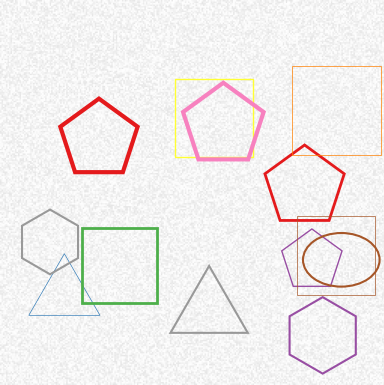[{"shape": "pentagon", "thickness": 3, "radius": 0.53, "center": [0.257, 0.638]}, {"shape": "pentagon", "thickness": 2, "radius": 0.54, "center": [0.791, 0.515]}, {"shape": "triangle", "thickness": 0.5, "radius": 0.53, "center": [0.167, 0.234]}, {"shape": "square", "thickness": 2, "radius": 0.49, "center": [0.311, 0.31]}, {"shape": "pentagon", "thickness": 1, "radius": 0.41, "center": [0.81, 0.323]}, {"shape": "hexagon", "thickness": 1.5, "radius": 0.5, "center": [0.838, 0.129]}, {"shape": "square", "thickness": 0.5, "radius": 0.58, "center": [0.873, 0.712]}, {"shape": "square", "thickness": 1, "radius": 0.5, "center": [0.556, 0.693]}, {"shape": "oval", "thickness": 1.5, "radius": 0.5, "center": [0.886, 0.325]}, {"shape": "square", "thickness": 0.5, "radius": 0.51, "center": [0.873, 0.337]}, {"shape": "pentagon", "thickness": 3, "radius": 0.55, "center": [0.58, 0.675]}, {"shape": "triangle", "thickness": 1.5, "radius": 0.58, "center": [0.543, 0.193]}, {"shape": "hexagon", "thickness": 1.5, "radius": 0.42, "center": [0.13, 0.372]}]